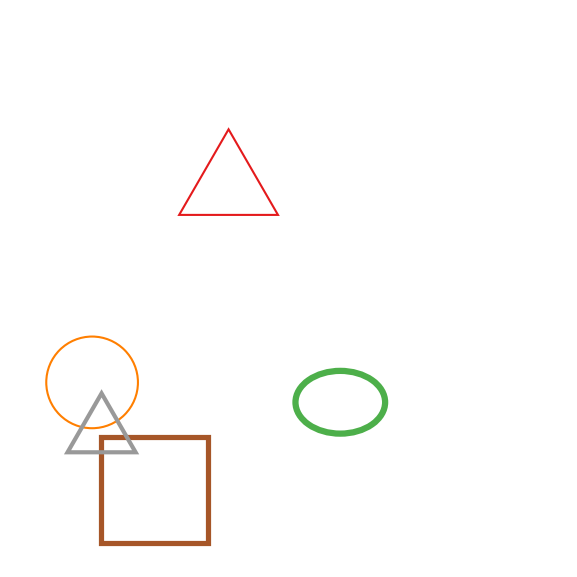[{"shape": "triangle", "thickness": 1, "radius": 0.49, "center": [0.396, 0.676]}, {"shape": "oval", "thickness": 3, "radius": 0.39, "center": [0.589, 0.303]}, {"shape": "circle", "thickness": 1, "radius": 0.4, "center": [0.159, 0.337]}, {"shape": "square", "thickness": 2.5, "radius": 0.46, "center": [0.268, 0.151]}, {"shape": "triangle", "thickness": 2, "radius": 0.34, "center": [0.176, 0.25]}]